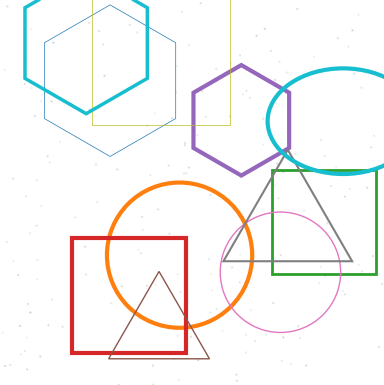[{"shape": "hexagon", "thickness": 0.5, "radius": 0.98, "center": [0.286, 0.79]}, {"shape": "circle", "thickness": 3, "radius": 0.94, "center": [0.466, 0.337]}, {"shape": "square", "thickness": 2, "radius": 0.68, "center": [0.841, 0.424]}, {"shape": "square", "thickness": 3, "radius": 0.74, "center": [0.336, 0.233]}, {"shape": "hexagon", "thickness": 3, "radius": 0.72, "center": [0.627, 0.687]}, {"shape": "triangle", "thickness": 1, "radius": 0.76, "center": [0.413, 0.144]}, {"shape": "circle", "thickness": 1, "radius": 0.78, "center": [0.728, 0.293]}, {"shape": "triangle", "thickness": 1.5, "radius": 0.96, "center": [0.748, 0.418]}, {"shape": "square", "thickness": 0.5, "radius": 0.9, "center": [0.418, 0.855]}, {"shape": "oval", "thickness": 3, "radius": 0.98, "center": [0.891, 0.685]}, {"shape": "hexagon", "thickness": 2.5, "radius": 0.92, "center": [0.224, 0.888]}]